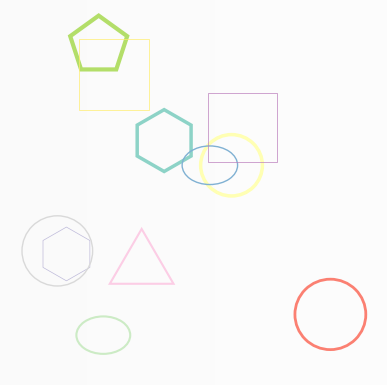[{"shape": "hexagon", "thickness": 2.5, "radius": 0.4, "center": [0.424, 0.635]}, {"shape": "circle", "thickness": 2.5, "radius": 0.4, "center": [0.597, 0.571]}, {"shape": "hexagon", "thickness": 0.5, "radius": 0.35, "center": [0.171, 0.34]}, {"shape": "circle", "thickness": 2, "radius": 0.46, "center": [0.853, 0.183]}, {"shape": "oval", "thickness": 1, "radius": 0.36, "center": [0.542, 0.571]}, {"shape": "pentagon", "thickness": 3, "radius": 0.39, "center": [0.255, 0.882]}, {"shape": "triangle", "thickness": 1.5, "radius": 0.47, "center": [0.366, 0.31]}, {"shape": "circle", "thickness": 1, "radius": 0.46, "center": [0.148, 0.348]}, {"shape": "square", "thickness": 0.5, "radius": 0.45, "center": [0.625, 0.668]}, {"shape": "oval", "thickness": 1.5, "radius": 0.35, "center": [0.267, 0.13]}, {"shape": "square", "thickness": 0.5, "radius": 0.46, "center": [0.294, 0.806]}]